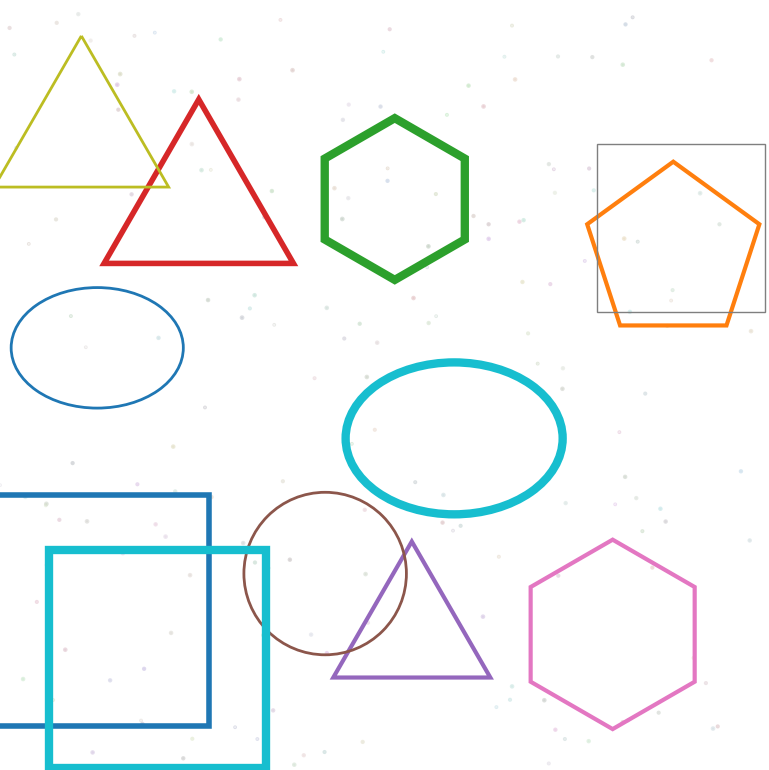[{"shape": "square", "thickness": 2, "radius": 0.75, "center": [0.122, 0.207]}, {"shape": "oval", "thickness": 1, "radius": 0.56, "center": [0.126, 0.548]}, {"shape": "pentagon", "thickness": 1.5, "radius": 0.59, "center": [0.874, 0.672]}, {"shape": "hexagon", "thickness": 3, "radius": 0.53, "center": [0.513, 0.742]}, {"shape": "triangle", "thickness": 2, "radius": 0.71, "center": [0.258, 0.729]}, {"shape": "triangle", "thickness": 1.5, "radius": 0.59, "center": [0.535, 0.179]}, {"shape": "circle", "thickness": 1, "radius": 0.53, "center": [0.422, 0.255]}, {"shape": "hexagon", "thickness": 1.5, "radius": 0.61, "center": [0.796, 0.176]}, {"shape": "square", "thickness": 0.5, "radius": 0.54, "center": [0.884, 0.704]}, {"shape": "triangle", "thickness": 1, "radius": 0.65, "center": [0.106, 0.822]}, {"shape": "oval", "thickness": 3, "radius": 0.7, "center": [0.59, 0.431]}, {"shape": "square", "thickness": 3, "radius": 0.71, "center": [0.204, 0.144]}]